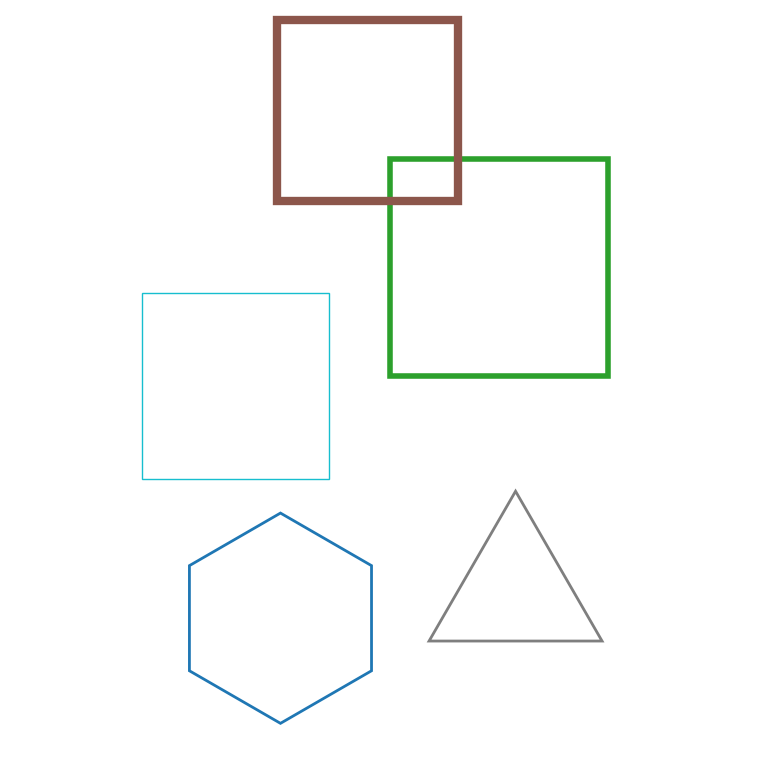[{"shape": "hexagon", "thickness": 1, "radius": 0.68, "center": [0.364, 0.197]}, {"shape": "square", "thickness": 2, "radius": 0.71, "center": [0.648, 0.653]}, {"shape": "square", "thickness": 3, "radius": 0.59, "center": [0.477, 0.856]}, {"shape": "triangle", "thickness": 1, "radius": 0.65, "center": [0.67, 0.232]}, {"shape": "square", "thickness": 0.5, "radius": 0.6, "center": [0.306, 0.499]}]